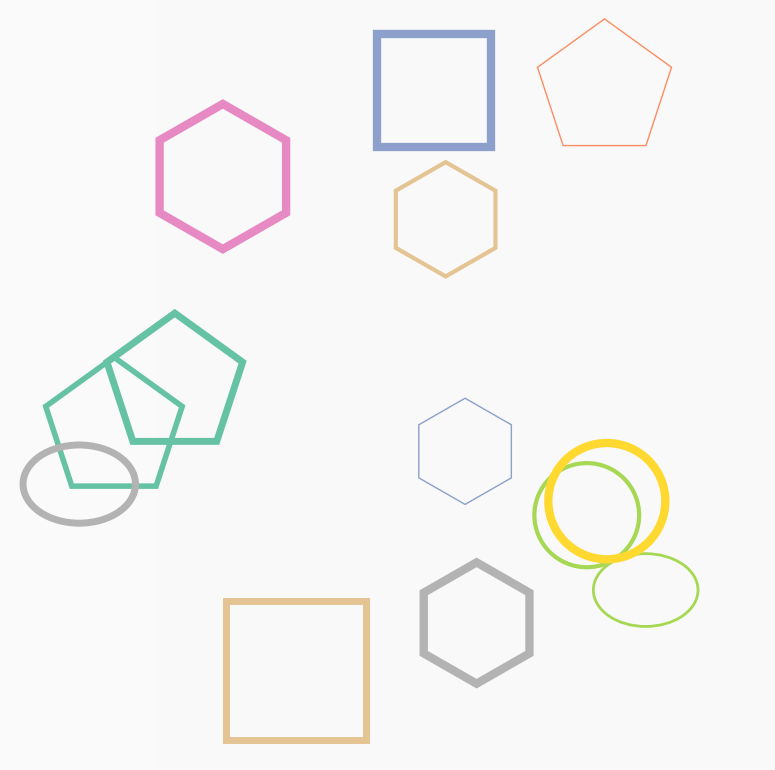[{"shape": "pentagon", "thickness": 2, "radius": 0.46, "center": [0.147, 0.444]}, {"shape": "pentagon", "thickness": 2.5, "radius": 0.46, "center": [0.226, 0.501]}, {"shape": "pentagon", "thickness": 0.5, "radius": 0.45, "center": [0.78, 0.885]}, {"shape": "square", "thickness": 3, "radius": 0.37, "center": [0.56, 0.882]}, {"shape": "hexagon", "thickness": 0.5, "radius": 0.34, "center": [0.6, 0.414]}, {"shape": "hexagon", "thickness": 3, "radius": 0.47, "center": [0.288, 0.771]}, {"shape": "oval", "thickness": 1, "radius": 0.34, "center": [0.833, 0.234]}, {"shape": "circle", "thickness": 1.5, "radius": 0.34, "center": [0.757, 0.331]}, {"shape": "circle", "thickness": 3, "radius": 0.38, "center": [0.783, 0.349]}, {"shape": "hexagon", "thickness": 1.5, "radius": 0.37, "center": [0.575, 0.715]}, {"shape": "square", "thickness": 2.5, "radius": 0.45, "center": [0.382, 0.129]}, {"shape": "hexagon", "thickness": 3, "radius": 0.39, "center": [0.615, 0.191]}, {"shape": "oval", "thickness": 2.5, "radius": 0.36, "center": [0.102, 0.371]}]